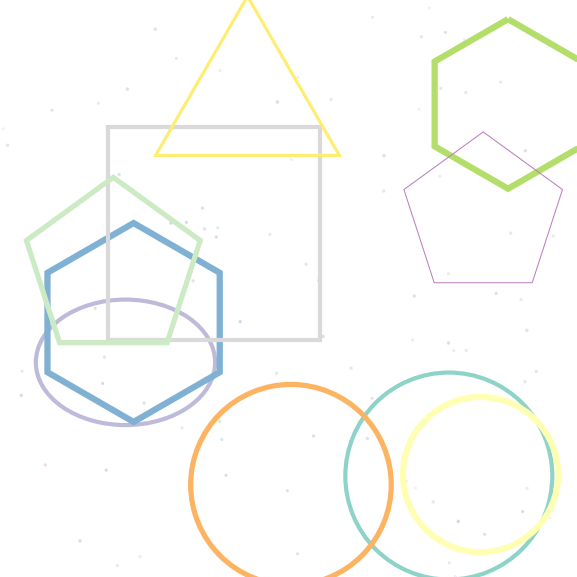[{"shape": "circle", "thickness": 2, "radius": 0.9, "center": [0.777, 0.175]}, {"shape": "circle", "thickness": 3, "radius": 0.67, "center": [0.832, 0.177]}, {"shape": "oval", "thickness": 2, "radius": 0.78, "center": [0.217, 0.372]}, {"shape": "hexagon", "thickness": 3, "radius": 0.86, "center": [0.231, 0.441]}, {"shape": "circle", "thickness": 2.5, "radius": 0.87, "center": [0.504, 0.16]}, {"shape": "hexagon", "thickness": 3, "radius": 0.73, "center": [0.88, 0.819]}, {"shape": "square", "thickness": 2, "radius": 0.92, "center": [0.37, 0.595]}, {"shape": "pentagon", "thickness": 0.5, "radius": 0.72, "center": [0.837, 0.626]}, {"shape": "pentagon", "thickness": 2.5, "radius": 0.79, "center": [0.196, 0.534]}, {"shape": "triangle", "thickness": 1.5, "radius": 0.92, "center": [0.429, 0.822]}]